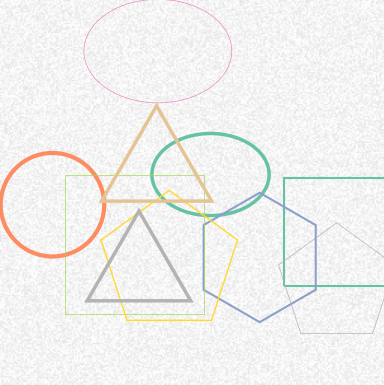[{"shape": "square", "thickness": 1.5, "radius": 0.7, "center": [0.878, 0.397]}, {"shape": "oval", "thickness": 2.5, "radius": 0.76, "center": [0.547, 0.547]}, {"shape": "circle", "thickness": 3, "radius": 0.67, "center": [0.136, 0.468]}, {"shape": "hexagon", "thickness": 1.5, "radius": 0.84, "center": [0.674, 0.331]}, {"shape": "oval", "thickness": 0.5, "radius": 0.96, "center": [0.41, 0.867]}, {"shape": "square", "thickness": 0.5, "radius": 0.9, "center": [0.349, 0.366]}, {"shape": "pentagon", "thickness": 1, "radius": 0.93, "center": [0.44, 0.319]}, {"shape": "triangle", "thickness": 2.5, "radius": 0.82, "center": [0.407, 0.56]}, {"shape": "triangle", "thickness": 2.5, "radius": 0.78, "center": [0.361, 0.296]}, {"shape": "pentagon", "thickness": 0.5, "radius": 0.79, "center": [0.875, 0.262]}]